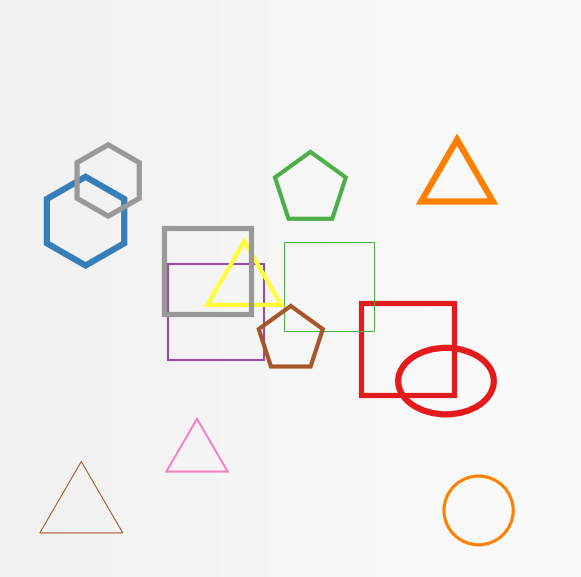[{"shape": "oval", "thickness": 3, "radius": 0.41, "center": [0.767, 0.339]}, {"shape": "square", "thickness": 2.5, "radius": 0.4, "center": [0.701, 0.394]}, {"shape": "hexagon", "thickness": 3, "radius": 0.38, "center": [0.147, 0.616]}, {"shape": "pentagon", "thickness": 2, "radius": 0.32, "center": [0.534, 0.672]}, {"shape": "square", "thickness": 0.5, "radius": 0.38, "center": [0.566, 0.503]}, {"shape": "square", "thickness": 1, "radius": 0.41, "center": [0.372, 0.458]}, {"shape": "circle", "thickness": 1.5, "radius": 0.3, "center": [0.823, 0.115]}, {"shape": "triangle", "thickness": 3, "radius": 0.36, "center": [0.786, 0.686]}, {"shape": "triangle", "thickness": 2, "radius": 0.37, "center": [0.42, 0.508]}, {"shape": "pentagon", "thickness": 2, "radius": 0.29, "center": [0.5, 0.411]}, {"shape": "triangle", "thickness": 0.5, "radius": 0.41, "center": [0.14, 0.118]}, {"shape": "triangle", "thickness": 1, "radius": 0.3, "center": [0.339, 0.213]}, {"shape": "hexagon", "thickness": 2.5, "radius": 0.31, "center": [0.186, 0.687]}, {"shape": "square", "thickness": 2.5, "radius": 0.37, "center": [0.357, 0.53]}]